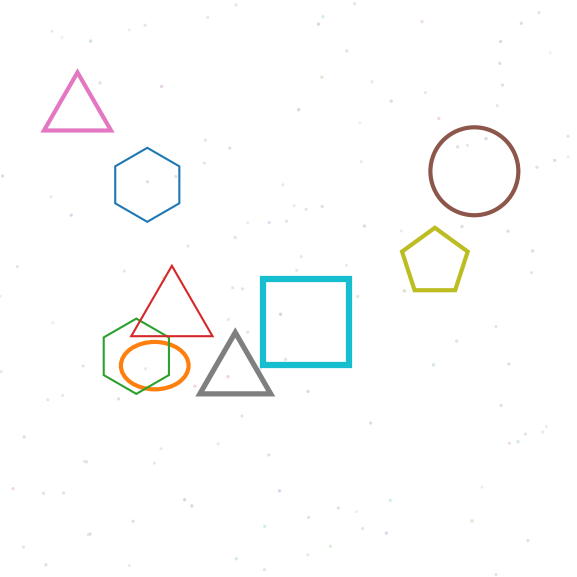[{"shape": "hexagon", "thickness": 1, "radius": 0.32, "center": [0.255, 0.679]}, {"shape": "oval", "thickness": 2, "radius": 0.29, "center": [0.268, 0.366]}, {"shape": "hexagon", "thickness": 1, "radius": 0.33, "center": [0.236, 0.382]}, {"shape": "triangle", "thickness": 1, "radius": 0.41, "center": [0.298, 0.458]}, {"shape": "circle", "thickness": 2, "radius": 0.38, "center": [0.821, 0.703]}, {"shape": "triangle", "thickness": 2, "radius": 0.34, "center": [0.134, 0.807]}, {"shape": "triangle", "thickness": 2.5, "radius": 0.35, "center": [0.407, 0.353]}, {"shape": "pentagon", "thickness": 2, "radius": 0.3, "center": [0.753, 0.545]}, {"shape": "square", "thickness": 3, "radius": 0.37, "center": [0.529, 0.442]}]